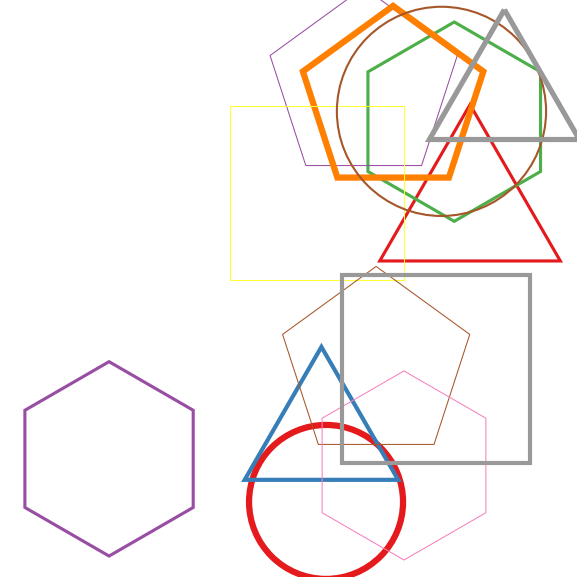[{"shape": "triangle", "thickness": 1.5, "radius": 0.9, "center": [0.814, 0.638]}, {"shape": "circle", "thickness": 3, "radius": 0.67, "center": [0.565, 0.13]}, {"shape": "triangle", "thickness": 2, "radius": 0.77, "center": [0.557, 0.245]}, {"shape": "hexagon", "thickness": 1.5, "radius": 0.86, "center": [0.787, 0.788]}, {"shape": "pentagon", "thickness": 0.5, "radius": 0.85, "center": [0.63, 0.85]}, {"shape": "hexagon", "thickness": 1.5, "radius": 0.84, "center": [0.189, 0.205]}, {"shape": "pentagon", "thickness": 3, "radius": 0.82, "center": [0.681, 0.825]}, {"shape": "square", "thickness": 0.5, "radius": 0.75, "center": [0.549, 0.665]}, {"shape": "pentagon", "thickness": 0.5, "radius": 0.85, "center": [0.651, 0.367]}, {"shape": "circle", "thickness": 1, "radius": 0.91, "center": [0.764, 0.806]}, {"shape": "hexagon", "thickness": 0.5, "radius": 0.82, "center": [0.7, 0.193]}, {"shape": "square", "thickness": 2, "radius": 0.81, "center": [0.754, 0.361]}, {"shape": "triangle", "thickness": 2.5, "radius": 0.75, "center": [0.873, 0.833]}]